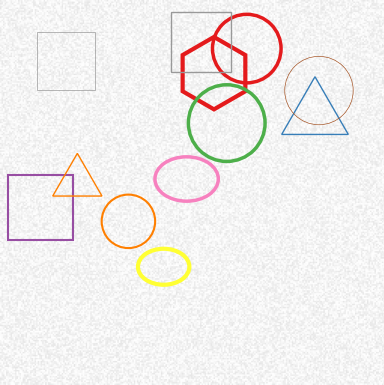[{"shape": "hexagon", "thickness": 3, "radius": 0.47, "center": [0.556, 0.81]}, {"shape": "circle", "thickness": 2.5, "radius": 0.45, "center": [0.641, 0.874]}, {"shape": "triangle", "thickness": 1, "radius": 0.5, "center": [0.818, 0.701]}, {"shape": "circle", "thickness": 2.5, "radius": 0.5, "center": [0.589, 0.68]}, {"shape": "square", "thickness": 1.5, "radius": 0.42, "center": [0.106, 0.46]}, {"shape": "triangle", "thickness": 1, "radius": 0.37, "center": [0.201, 0.528]}, {"shape": "circle", "thickness": 1.5, "radius": 0.35, "center": [0.334, 0.425]}, {"shape": "oval", "thickness": 3, "radius": 0.33, "center": [0.425, 0.307]}, {"shape": "circle", "thickness": 0.5, "radius": 0.44, "center": [0.828, 0.765]}, {"shape": "oval", "thickness": 2.5, "radius": 0.41, "center": [0.485, 0.535]}, {"shape": "square", "thickness": 0.5, "radius": 0.38, "center": [0.172, 0.843]}, {"shape": "square", "thickness": 1, "radius": 0.39, "center": [0.522, 0.891]}]